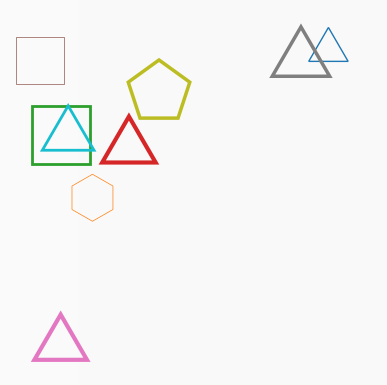[{"shape": "triangle", "thickness": 1, "radius": 0.29, "center": [0.848, 0.87]}, {"shape": "hexagon", "thickness": 0.5, "radius": 0.31, "center": [0.239, 0.486]}, {"shape": "square", "thickness": 2, "radius": 0.38, "center": [0.157, 0.65]}, {"shape": "triangle", "thickness": 3, "radius": 0.4, "center": [0.333, 0.618]}, {"shape": "square", "thickness": 0.5, "radius": 0.31, "center": [0.103, 0.844]}, {"shape": "triangle", "thickness": 3, "radius": 0.39, "center": [0.157, 0.105]}, {"shape": "triangle", "thickness": 2.5, "radius": 0.43, "center": [0.777, 0.845]}, {"shape": "pentagon", "thickness": 2.5, "radius": 0.42, "center": [0.41, 0.761]}, {"shape": "triangle", "thickness": 2, "radius": 0.39, "center": [0.176, 0.648]}]